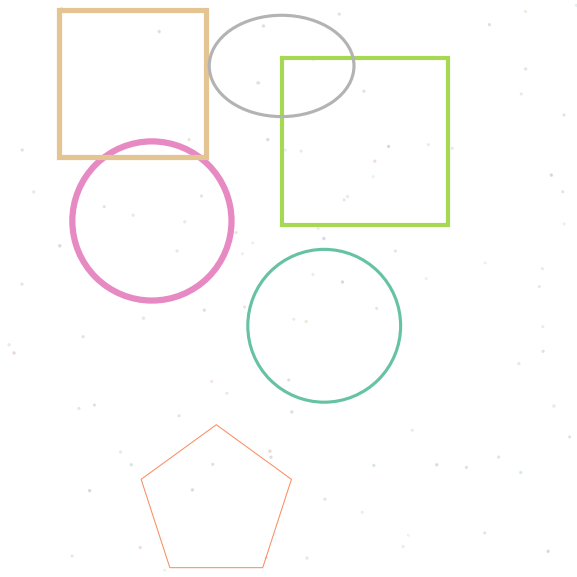[{"shape": "circle", "thickness": 1.5, "radius": 0.66, "center": [0.561, 0.435]}, {"shape": "pentagon", "thickness": 0.5, "radius": 0.68, "center": [0.375, 0.127]}, {"shape": "circle", "thickness": 3, "radius": 0.69, "center": [0.263, 0.617]}, {"shape": "square", "thickness": 2, "radius": 0.72, "center": [0.632, 0.754]}, {"shape": "square", "thickness": 2.5, "radius": 0.64, "center": [0.229, 0.855]}, {"shape": "oval", "thickness": 1.5, "radius": 0.63, "center": [0.488, 0.885]}]